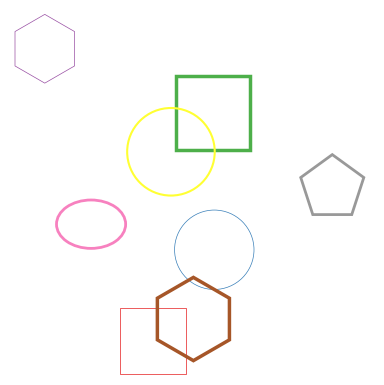[{"shape": "square", "thickness": 0.5, "radius": 0.43, "center": [0.397, 0.115]}, {"shape": "circle", "thickness": 0.5, "radius": 0.52, "center": [0.557, 0.351]}, {"shape": "square", "thickness": 2.5, "radius": 0.48, "center": [0.554, 0.707]}, {"shape": "hexagon", "thickness": 0.5, "radius": 0.45, "center": [0.116, 0.873]}, {"shape": "circle", "thickness": 1.5, "radius": 0.57, "center": [0.444, 0.606]}, {"shape": "hexagon", "thickness": 2.5, "radius": 0.54, "center": [0.502, 0.171]}, {"shape": "oval", "thickness": 2, "radius": 0.45, "center": [0.237, 0.418]}, {"shape": "pentagon", "thickness": 2, "radius": 0.43, "center": [0.863, 0.512]}]